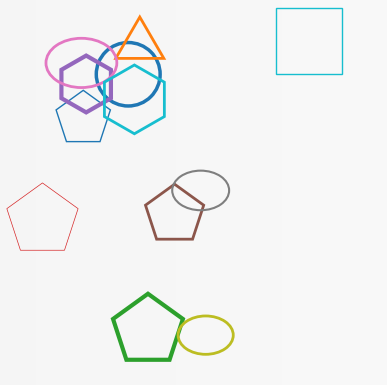[{"shape": "circle", "thickness": 2.5, "radius": 0.41, "center": [0.331, 0.807]}, {"shape": "pentagon", "thickness": 1, "radius": 0.37, "center": [0.215, 0.692]}, {"shape": "triangle", "thickness": 2, "radius": 0.36, "center": [0.361, 0.884]}, {"shape": "pentagon", "thickness": 3, "radius": 0.47, "center": [0.382, 0.142]}, {"shape": "pentagon", "thickness": 0.5, "radius": 0.48, "center": [0.11, 0.428]}, {"shape": "hexagon", "thickness": 3, "radius": 0.37, "center": [0.222, 0.782]}, {"shape": "pentagon", "thickness": 2, "radius": 0.39, "center": [0.451, 0.443]}, {"shape": "oval", "thickness": 2, "radius": 0.46, "center": [0.21, 0.837]}, {"shape": "oval", "thickness": 1.5, "radius": 0.37, "center": [0.518, 0.505]}, {"shape": "oval", "thickness": 2, "radius": 0.36, "center": [0.531, 0.13]}, {"shape": "square", "thickness": 1, "radius": 0.43, "center": [0.798, 0.894]}, {"shape": "hexagon", "thickness": 2, "radius": 0.45, "center": [0.347, 0.742]}]